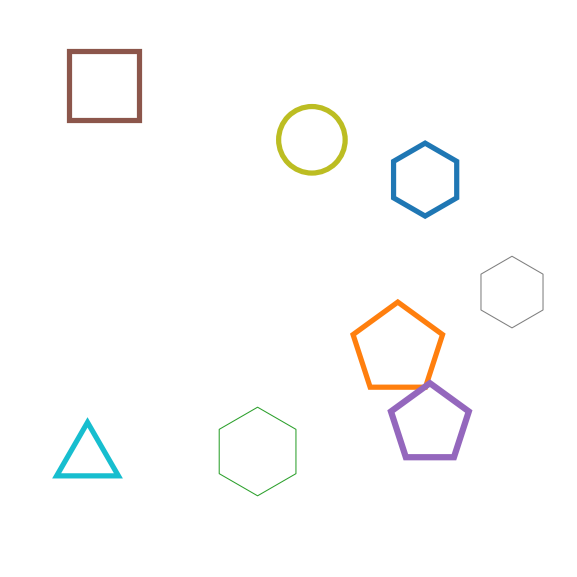[{"shape": "hexagon", "thickness": 2.5, "radius": 0.32, "center": [0.736, 0.688]}, {"shape": "pentagon", "thickness": 2.5, "radius": 0.41, "center": [0.689, 0.395]}, {"shape": "hexagon", "thickness": 0.5, "radius": 0.38, "center": [0.446, 0.217]}, {"shape": "pentagon", "thickness": 3, "radius": 0.35, "center": [0.744, 0.265]}, {"shape": "square", "thickness": 2.5, "radius": 0.3, "center": [0.18, 0.851]}, {"shape": "hexagon", "thickness": 0.5, "radius": 0.31, "center": [0.887, 0.493]}, {"shape": "circle", "thickness": 2.5, "radius": 0.29, "center": [0.54, 0.757]}, {"shape": "triangle", "thickness": 2.5, "radius": 0.31, "center": [0.152, 0.206]}]